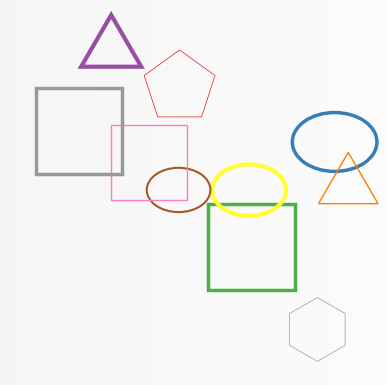[{"shape": "pentagon", "thickness": 0.5, "radius": 0.48, "center": [0.464, 0.774]}, {"shape": "oval", "thickness": 2.5, "radius": 0.55, "center": [0.864, 0.631]}, {"shape": "square", "thickness": 2.5, "radius": 0.56, "center": [0.648, 0.359]}, {"shape": "triangle", "thickness": 3, "radius": 0.45, "center": [0.287, 0.872]}, {"shape": "triangle", "thickness": 1, "radius": 0.44, "center": [0.899, 0.515]}, {"shape": "oval", "thickness": 3, "radius": 0.48, "center": [0.643, 0.506]}, {"shape": "oval", "thickness": 1.5, "radius": 0.41, "center": [0.461, 0.507]}, {"shape": "square", "thickness": 1, "radius": 0.49, "center": [0.384, 0.578]}, {"shape": "hexagon", "thickness": 0.5, "radius": 0.41, "center": [0.819, 0.144]}, {"shape": "square", "thickness": 2.5, "radius": 0.55, "center": [0.203, 0.659]}]